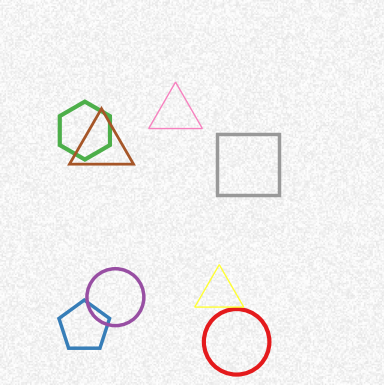[{"shape": "circle", "thickness": 3, "radius": 0.43, "center": [0.615, 0.112]}, {"shape": "pentagon", "thickness": 2.5, "radius": 0.35, "center": [0.219, 0.151]}, {"shape": "hexagon", "thickness": 3, "radius": 0.38, "center": [0.22, 0.661]}, {"shape": "circle", "thickness": 2.5, "radius": 0.37, "center": [0.3, 0.228]}, {"shape": "triangle", "thickness": 1, "radius": 0.37, "center": [0.57, 0.239]}, {"shape": "triangle", "thickness": 2, "radius": 0.48, "center": [0.264, 0.622]}, {"shape": "triangle", "thickness": 1, "radius": 0.4, "center": [0.456, 0.706]}, {"shape": "square", "thickness": 2.5, "radius": 0.4, "center": [0.645, 0.572]}]